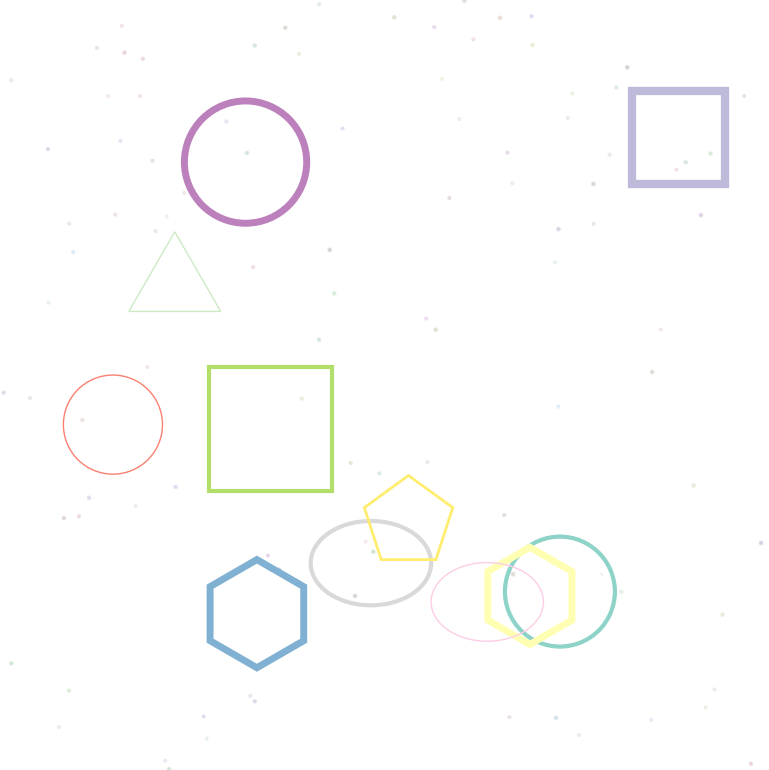[{"shape": "circle", "thickness": 1.5, "radius": 0.36, "center": [0.727, 0.232]}, {"shape": "hexagon", "thickness": 2.5, "radius": 0.32, "center": [0.688, 0.226]}, {"shape": "square", "thickness": 3, "radius": 0.3, "center": [0.881, 0.822]}, {"shape": "circle", "thickness": 0.5, "radius": 0.32, "center": [0.147, 0.449]}, {"shape": "hexagon", "thickness": 2.5, "radius": 0.35, "center": [0.334, 0.203]}, {"shape": "square", "thickness": 1.5, "radius": 0.4, "center": [0.351, 0.443]}, {"shape": "oval", "thickness": 0.5, "radius": 0.36, "center": [0.633, 0.218]}, {"shape": "oval", "thickness": 1.5, "radius": 0.39, "center": [0.482, 0.269]}, {"shape": "circle", "thickness": 2.5, "radius": 0.4, "center": [0.319, 0.789]}, {"shape": "triangle", "thickness": 0.5, "radius": 0.34, "center": [0.227, 0.63]}, {"shape": "pentagon", "thickness": 1, "radius": 0.3, "center": [0.531, 0.322]}]